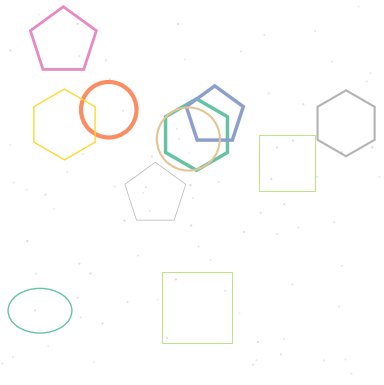[{"shape": "oval", "thickness": 1, "radius": 0.41, "center": [0.104, 0.193]}, {"shape": "hexagon", "thickness": 2.5, "radius": 0.46, "center": [0.51, 0.65]}, {"shape": "circle", "thickness": 3, "radius": 0.36, "center": [0.283, 0.715]}, {"shape": "pentagon", "thickness": 2.5, "radius": 0.39, "center": [0.558, 0.699]}, {"shape": "pentagon", "thickness": 2, "radius": 0.45, "center": [0.165, 0.893]}, {"shape": "square", "thickness": 0.5, "radius": 0.36, "center": [0.746, 0.577]}, {"shape": "square", "thickness": 0.5, "radius": 0.46, "center": [0.512, 0.201]}, {"shape": "hexagon", "thickness": 1, "radius": 0.46, "center": [0.168, 0.677]}, {"shape": "circle", "thickness": 1.5, "radius": 0.41, "center": [0.489, 0.639]}, {"shape": "hexagon", "thickness": 1.5, "radius": 0.43, "center": [0.899, 0.68]}, {"shape": "pentagon", "thickness": 0.5, "radius": 0.42, "center": [0.403, 0.495]}]